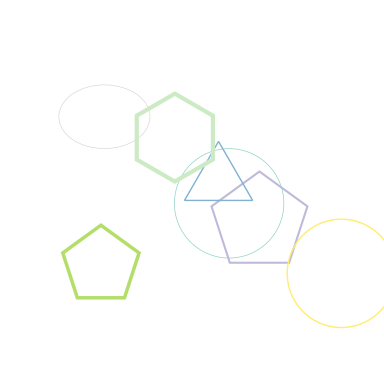[{"shape": "circle", "thickness": 0.5, "radius": 0.71, "center": [0.595, 0.472]}, {"shape": "pentagon", "thickness": 1.5, "radius": 0.65, "center": [0.674, 0.424]}, {"shape": "triangle", "thickness": 1, "radius": 0.51, "center": [0.568, 0.531]}, {"shape": "pentagon", "thickness": 2.5, "radius": 0.52, "center": [0.262, 0.311]}, {"shape": "oval", "thickness": 0.5, "radius": 0.59, "center": [0.271, 0.697]}, {"shape": "hexagon", "thickness": 3, "radius": 0.57, "center": [0.454, 0.643]}, {"shape": "circle", "thickness": 1, "radius": 0.7, "center": [0.887, 0.29]}]